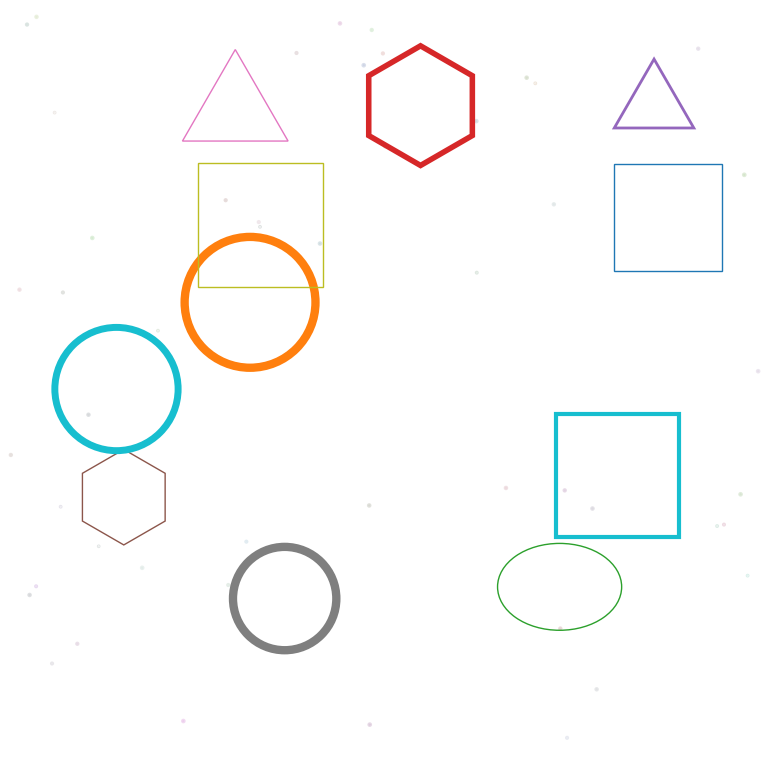[{"shape": "square", "thickness": 0.5, "radius": 0.35, "center": [0.868, 0.717]}, {"shape": "circle", "thickness": 3, "radius": 0.42, "center": [0.325, 0.607]}, {"shape": "oval", "thickness": 0.5, "radius": 0.4, "center": [0.727, 0.238]}, {"shape": "hexagon", "thickness": 2, "radius": 0.39, "center": [0.546, 0.863]}, {"shape": "triangle", "thickness": 1, "radius": 0.3, "center": [0.849, 0.864]}, {"shape": "hexagon", "thickness": 0.5, "radius": 0.31, "center": [0.161, 0.354]}, {"shape": "triangle", "thickness": 0.5, "radius": 0.4, "center": [0.306, 0.856]}, {"shape": "circle", "thickness": 3, "radius": 0.34, "center": [0.37, 0.223]}, {"shape": "square", "thickness": 0.5, "radius": 0.41, "center": [0.338, 0.708]}, {"shape": "circle", "thickness": 2.5, "radius": 0.4, "center": [0.151, 0.495]}, {"shape": "square", "thickness": 1.5, "radius": 0.4, "center": [0.802, 0.382]}]